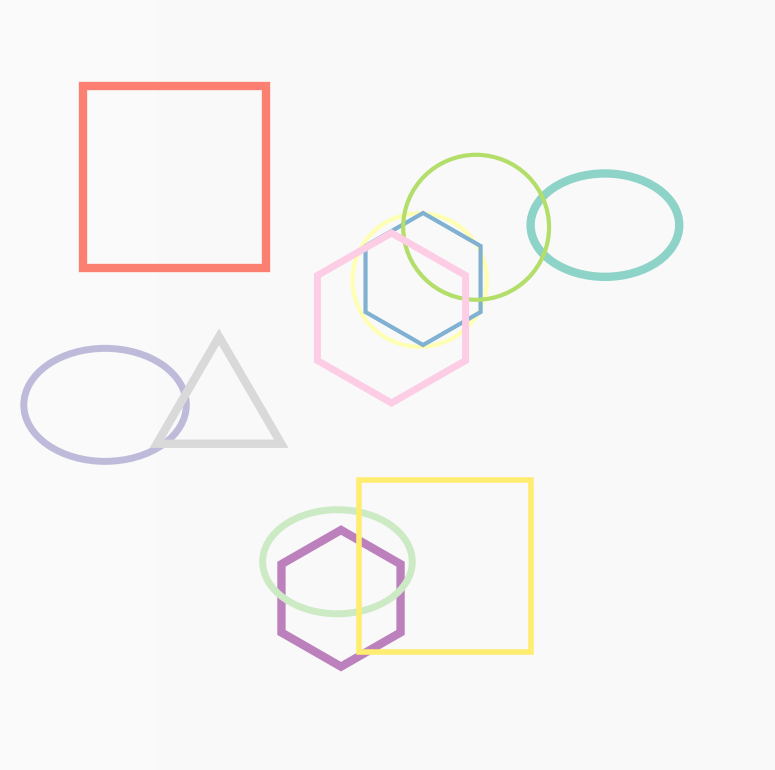[{"shape": "oval", "thickness": 3, "radius": 0.48, "center": [0.781, 0.708]}, {"shape": "circle", "thickness": 1.5, "radius": 0.43, "center": [0.541, 0.636]}, {"shape": "oval", "thickness": 2.5, "radius": 0.52, "center": [0.136, 0.474]}, {"shape": "square", "thickness": 3, "radius": 0.59, "center": [0.225, 0.77]}, {"shape": "hexagon", "thickness": 1.5, "radius": 0.43, "center": [0.546, 0.638]}, {"shape": "circle", "thickness": 1.5, "radius": 0.47, "center": [0.614, 0.705]}, {"shape": "hexagon", "thickness": 2.5, "radius": 0.55, "center": [0.505, 0.587]}, {"shape": "triangle", "thickness": 3, "radius": 0.46, "center": [0.283, 0.47]}, {"shape": "hexagon", "thickness": 3, "radius": 0.44, "center": [0.44, 0.223]}, {"shape": "oval", "thickness": 2.5, "radius": 0.48, "center": [0.435, 0.27]}, {"shape": "square", "thickness": 2, "radius": 0.56, "center": [0.574, 0.265]}]